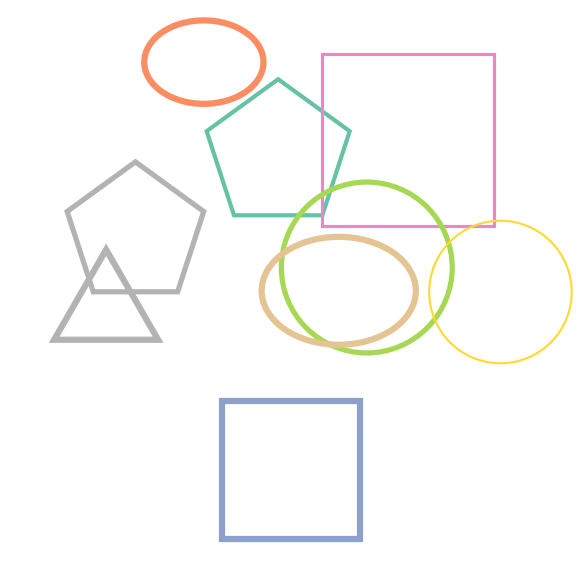[{"shape": "pentagon", "thickness": 2, "radius": 0.65, "center": [0.482, 0.732]}, {"shape": "oval", "thickness": 3, "radius": 0.52, "center": [0.353, 0.892]}, {"shape": "square", "thickness": 3, "radius": 0.6, "center": [0.504, 0.185]}, {"shape": "square", "thickness": 1.5, "radius": 0.74, "center": [0.706, 0.757]}, {"shape": "circle", "thickness": 2.5, "radius": 0.74, "center": [0.635, 0.536]}, {"shape": "circle", "thickness": 1, "radius": 0.62, "center": [0.867, 0.493]}, {"shape": "oval", "thickness": 3, "radius": 0.67, "center": [0.587, 0.496]}, {"shape": "triangle", "thickness": 3, "radius": 0.52, "center": [0.184, 0.463]}, {"shape": "pentagon", "thickness": 2.5, "radius": 0.62, "center": [0.235, 0.594]}]